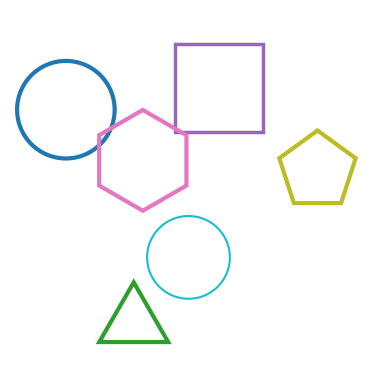[{"shape": "circle", "thickness": 3, "radius": 0.63, "center": [0.171, 0.715]}, {"shape": "triangle", "thickness": 3, "radius": 0.52, "center": [0.347, 0.163]}, {"shape": "square", "thickness": 2.5, "radius": 0.57, "center": [0.569, 0.771]}, {"shape": "hexagon", "thickness": 3, "radius": 0.65, "center": [0.371, 0.583]}, {"shape": "pentagon", "thickness": 3, "radius": 0.52, "center": [0.825, 0.557]}, {"shape": "circle", "thickness": 1.5, "radius": 0.54, "center": [0.49, 0.331]}]